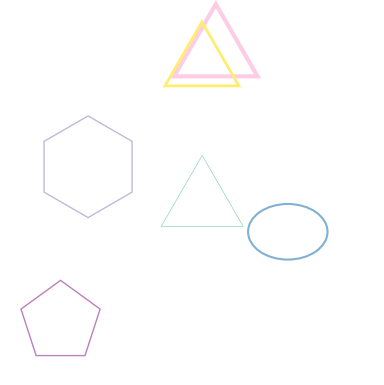[{"shape": "triangle", "thickness": 0.5, "radius": 0.62, "center": [0.525, 0.473]}, {"shape": "hexagon", "thickness": 1, "radius": 0.66, "center": [0.229, 0.567]}, {"shape": "oval", "thickness": 1.5, "radius": 0.52, "center": [0.748, 0.398]}, {"shape": "triangle", "thickness": 3, "radius": 0.63, "center": [0.561, 0.864]}, {"shape": "pentagon", "thickness": 1, "radius": 0.54, "center": [0.157, 0.164]}, {"shape": "triangle", "thickness": 2, "radius": 0.55, "center": [0.525, 0.832]}]